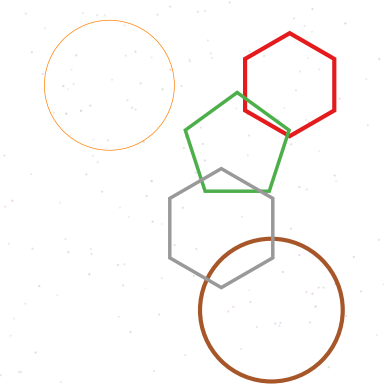[{"shape": "hexagon", "thickness": 3, "radius": 0.67, "center": [0.752, 0.78]}, {"shape": "pentagon", "thickness": 2.5, "radius": 0.71, "center": [0.616, 0.618]}, {"shape": "circle", "thickness": 0.5, "radius": 0.84, "center": [0.284, 0.779]}, {"shape": "circle", "thickness": 3, "radius": 0.93, "center": [0.705, 0.194]}, {"shape": "hexagon", "thickness": 2.5, "radius": 0.77, "center": [0.575, 0.408]}]